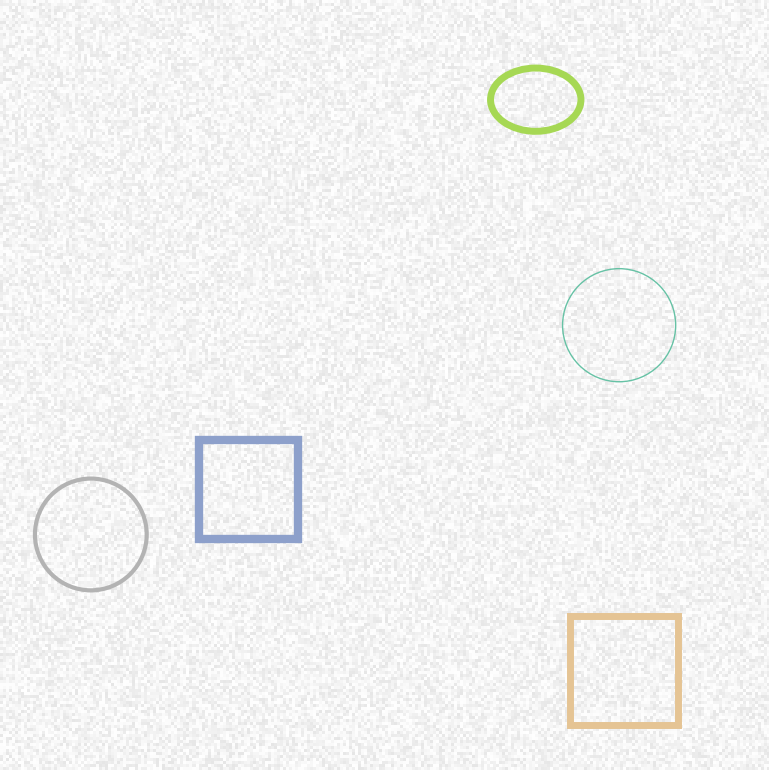[{"shape": "circle", "thickness": 0.5, "radius": 0.37, "center": [0.804, 0.578]}, {"shape": "square", "thickness": 3, "radius": 0.32, "center": [0.323, 0.365]}, {"shape": "oval", "thickness": 2.5, "radius": 0.29, "center": [0.696, 0.871]}, {"shape": "square", "thickness": 2.5, "radius": 0.35, "center": [0.811, 0.129]}, {"shape": "circle", "thickness": 1.5, "radius": 0.36, "center": [0.118, 0.306]}]